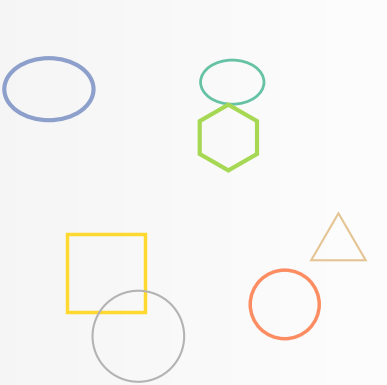[{"shape": "oval", "thickness": 2, "radius": 0.41, "center": [0.599, 0.787]}, {"shape": "circle", "thickness": 2.5, "radius": 0.45, "center": [0.735, 0.209]}, {"shape": "oval", "thickness": 3, "radius": 0.58, "center": [0.126, 0.768]}, {"shape": "hexagon", "thickness": 3, "radius": 0.43, "center": [0.589, 0.643]}, {"shape": "square", "thickness": 2.5, "radius": 0.51, "center": [0.273, 0.292]}, {"shape": "triangle", "thickness": 1.5, "radius": 0.41, "center": [0.873, 0.365]}, {"shape": "circle", "thickness": 1.5, "radius": 0.59, "center": [0.357, 0.127]}]